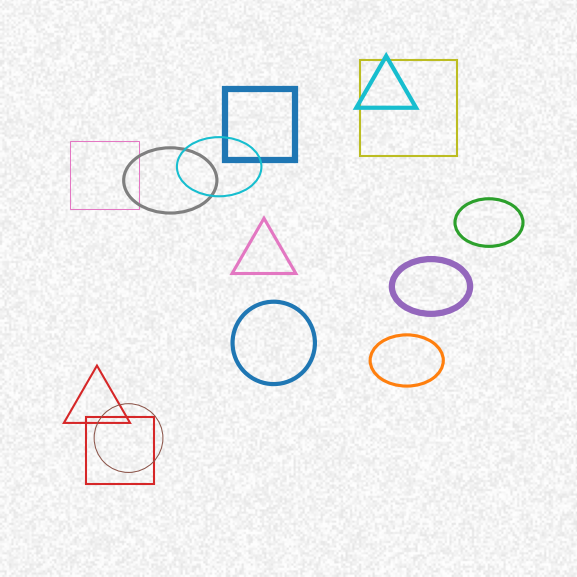[{"shape": "square", "thickness": 3, "radius": 0.31, "center": [0.45, 0.783]}, {"shape": "circle", "thickness": 2, "radius": 0.36, "center": [0.474, 0.405]}, {"shape": "oval", "thickness": 1.5, "radius": 0.32, "center": [0.704, 0.375]}, {"shape": "oval", "thickness": 1.5, "radius": 0.29, "center": [0.847, 0.614]}, {"shape": "square", "thickness": 1, "radius": 0.29, "center": [0.208, 0.219]}, {"shape": "triangle", "thickness": 1, "radius": 0.33, "center": [0.168, 0.3]}, {"shape": "oval", "thickness": 3, "radius": 0.34, "center": [0.746, 0.503]}, {"shape": "circle", "thickness": 0.5, "radius": 0.3, "center": [0.223, 0.241]}, {"shape": "triangle", "thickness": 1.5, "radius": 0.32, "center": [0.457, 0.557]}, {"shape": "square", "thickness": 0.5, "radius": 0.3, "center": [0.181, 0.696]}, {"shape": "oval", "thickness": 1.5, "radius": 0.4, "center": [0.295, 0.687]}, {"shape": "square", "thickness": 1, "radius": 0.42, "center": [0.707, 0.812]}, {"shape": "triangle", "thickness": 2, "radius": 0.3, "center": [0.669, 0.842]}, {"shape": "oval", "thickness": 1, "radius": 0.37, "center": [0.38, 0.71]}]